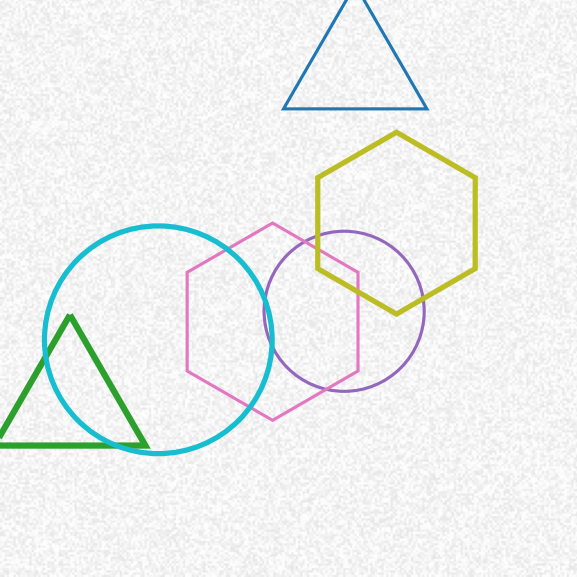[{"shape": "triangle", "thickness": 1.5, "radius": 0.72, "center": [0.615, 0.882]}, {"shape": "triangle", "thickness": 3, "radius": 0.75, "center": [0.121, 0.303]}, {"shape": "circle", "thickness": 1.5, "radius": 0.69, "center": [0.596, 0.46]}, {"shape": "hexagon", "thickness": 1.5, "radius": 0.85, "center": [0.472, 0.442]}, {"shape": "hexagon", "thickness": 2.5, "radius": 0.79, "center": [0.687, 0.613]}, {"shape": "circle", "thickness": 2.5, "radius": 0.99, "center": [0.274, 0.411]}]